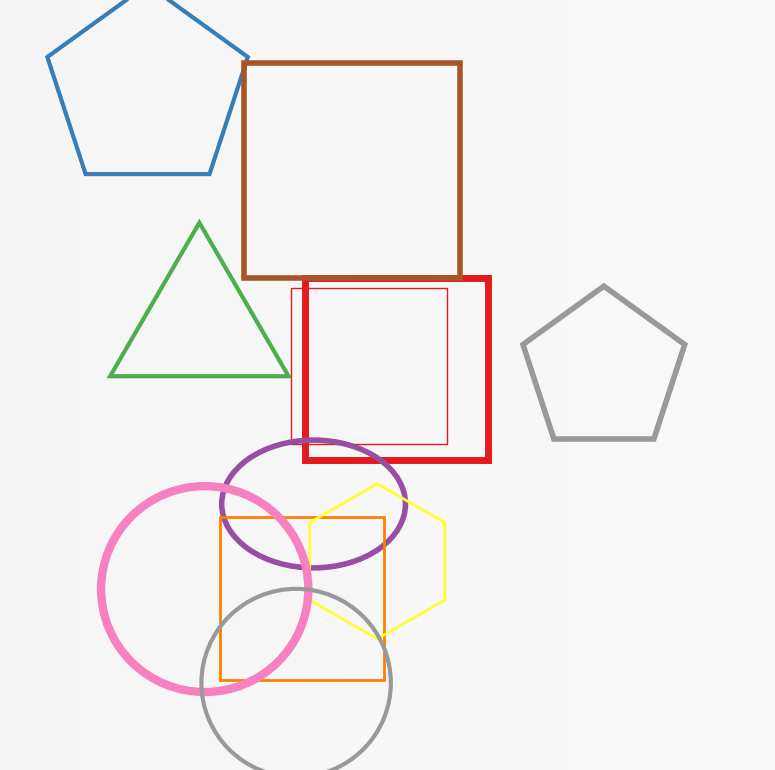[{"shape": "square", "thickness": 0.5, "radius": 0.5, "center": [0.476, 0.525]}, {"shape": "square", "thickness": 2.5, "radius": 0.59, "center": [0.512, 0.521]}, {"shape": "pentagon", "thickness": 1.5, "radius": 0.68, "center": [0.19, 0.884]}, {"shape": "triangle", "thickness": 1.5, "radius": 0.66, "center": [0.257, 0.578]}, {"shape": "oval", "thickness": 2, "radius": 0.59, "center": [0.405, 0.345]}, {"shape": "square", "thickness": 1, "radius": 0.53, "center": [0.39, 0.223]}, {"shape": "hexagon", "thickness": 1, "radius": 0.5, "center": [0.487, 0.271]}, {"shape": "square", "thickness": 2, "radius": 0.7, "center": [0.454, 0.778]}, {"shape": "circle", "thickness": 3, "radius": 0.67, "center": [0.264, 0.235]}, {"shape": "pentagon", "thickness": 2, "radius": 0.55, "center": [0.779, 0.519]}, {"shape": "circle", "thickness": 1.5, "radius": 0.61, "center": [0.382, 0.113]}]